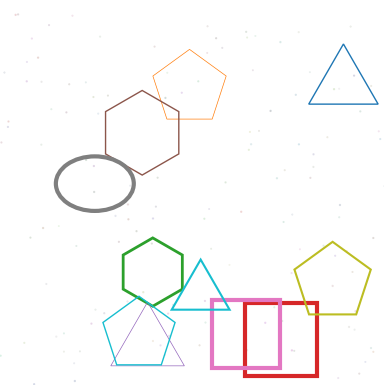[{"shape": "triangle", "thickness": 1, "radius": 0.52, "center": [0.892, 0.782]}, {"shape": "pentagon", "thickness": 0.5, "radius": 0.5, "center": [0.492, 0.772]}, {"shape": "hexagon", "thickness": 2, "radius": 0.44, "center": [0.397, 0.293]}, {"shape": "square", "thickness": 3, "radius": 0.47, "center": [0.73, 0.118]}, {"shape": "triangle", "thickness": 0.5, "radius": 0.55, "center": [0.383, 0.105]}, {"shape": "hexagon", "thickness": 1, "radius": 0.55, "center": [0.369, 0.655]}, {"shape": "square", "thickness": 3, "radius": 0.44, "center": [0.639, 0.132]}, {"shape": "oval", "thickness": 3, "radius": 0.51, "center": [0.246, 0.523]}, {"shape": "pentagon", "thickness": 1.5, "radius": 0.52, "center": [0.864, 0.268]}, {"shape": "pentagon", "thickness": 1, "radius": 0.49, "center": [0.361, 0.132]}, {"shape": "triangle", "thickness": 1.5, "radius": 0.43, "center": [0.521, 0.239]}]